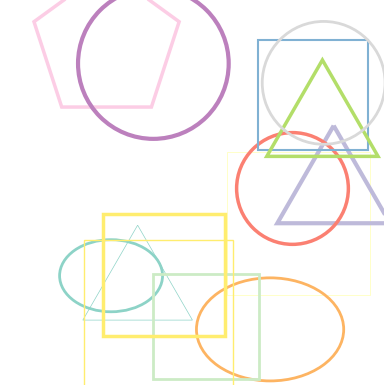[{"shape": "oval", "thickness": 2, "radius": 0.67, "center": [0.289, 0.284]}, {"shape": "triangle", "thickness": 0.5, "radius": 0.82, "center": [0.357, 0.251]}, {"shape": "square", "thickness": 0.5, "radius": 0.93, "center": [0.775, 0.42]}, {"shape": "triangle", "thickness": 3, "radius": 0.84, "center": [0.867, 0.505]}, {"shape": "circle", "thickness": 2.5, "radius": 0.73, "center": [0.76, 0.51]}, {"shape": "square", "thickness": 1.5, "radius": 0.71, "center": [0.812, 0.754]}, {"shape": "oval", "thickness": 2, "radius": 0.96, "center": [0.701, 0.144]}, {"shape": "triangle", "thickness": 2.5, "radius": 0.83, "center": [0.837, 0.677]}, {"shape": "pentagon", "thickness": 2.5, "radius": 0.99, "center": [0.277, 0.882]}, {"shape": "circle", "thickness": 2, "radius": 0.8, "center": [0.841, 0.785]}, {"shape": "circle", "thickness": 3, "radius": 0.98, "center": [0.398, 0.835]}, {"shape": "square", "thickness": 2, "radius": 0.68, "center": [0.535, 0.152]}, {"shape": "square", "thickness": 1, "radius": 0.97, "center": [0.411, 0.183]}, {"shape": "square", "thickness": 2.5, "radius": 0.79, "center": [0.426, 0.286]}]